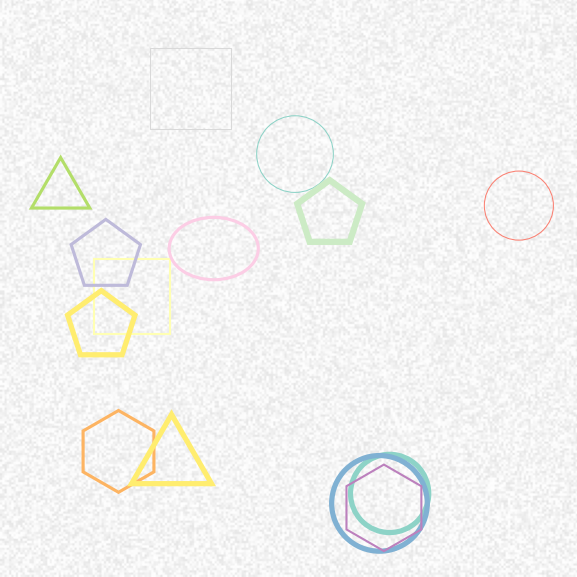[{"shape": "circle", "thickness": 2.5, "radius": 0.34, "center": [0.675, 0.145]}, {"shape": "circle", "thickness": 0.5, "radius": 0.33, "center": [0.511, 0.732]}, {"shape": "square", "thickness": 1, "radius": 0.33, "center": [0.228, 0.485]}, {"shape": "pentagon", "thickness": 1.5, "radius": 0.32, "center": [0.183, 0.556]}, {"shape": "circle", "thickness": 0.5, "radius": 0.3, "center": [0.898, 0.643]}, {"shape": "circle", "thickness": 2.5, "radius": 0.41, "center": [0.657, 0.128]}, {"shape": "hexagon", "thickness": 1.5, "radius": 0.35, "center": [0.205, 0.217]}, {"shape": "triangle", "thickness": 1.5, "radius": 0.29, "center": [0.105, 0.668]}, {"shape": "oval", "thickness": 1.5, "radius": 0.39, "center": [0.37, 0.569]}, {"shape": "square", "thickness": 0.5, "radius": 0.35, "center": [0.33, 0.846]}, {"shape": "hexagon", "thickness": 1, "radius": 0.37, "center": [0.665, 0.12]}, {"shape": "pentagon", "thickness": 3, "radius": 0.3, "center": [0.571, 0.628]}, {"shape": "triangle", "thickness": 2.5, "radius": 0.4, "center": [0.297, 0.202]}, {"shape": "pentagon", "thickness": 2.5, "radius": 0.31, "center": [0.175, 0.434]}]